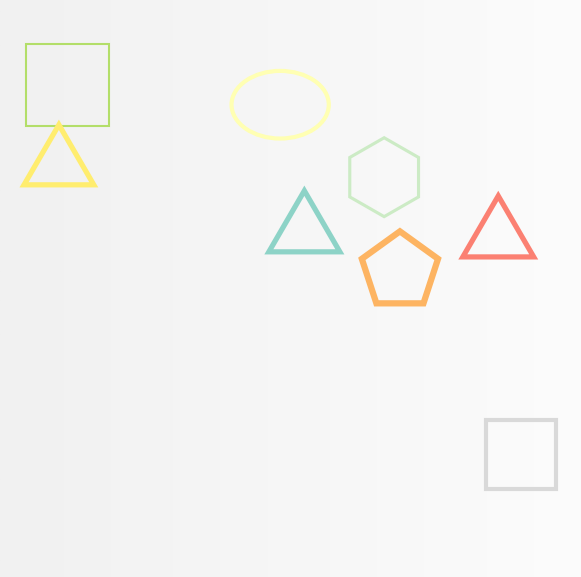[{"shape": "triangle", "thickness": 2.5, "radius": 0.35, "center": [0.524, 0.598]}, {"shape": "oval", "thickness": 2, "radius": 0.42, "center": [0.482, 0.818]}, {"shape": "triangle", "thickness": 2.5, "radius": 0.35, "center": [0.857, 0.589]}, {"shape": "pentagon", "thickness": 3, "radius": 0.34, "center": [0.688, 0.53]}, {"shape": "square", "thickness": 1, "radius": 0.35, "center": [0.116, 0.852]}, {"shape": "square", "thickness": 2, "radius": 0.3, "center": [0.896, 0.212]}, {"shape": "hexagon", "thickness": 1.5, "radius": 0.34, "center": [0.661, 0.692]}, {"shape": "triangle", "thickness": 2.5, "radius": 0.35, "center": [0.101, 0.714]}]